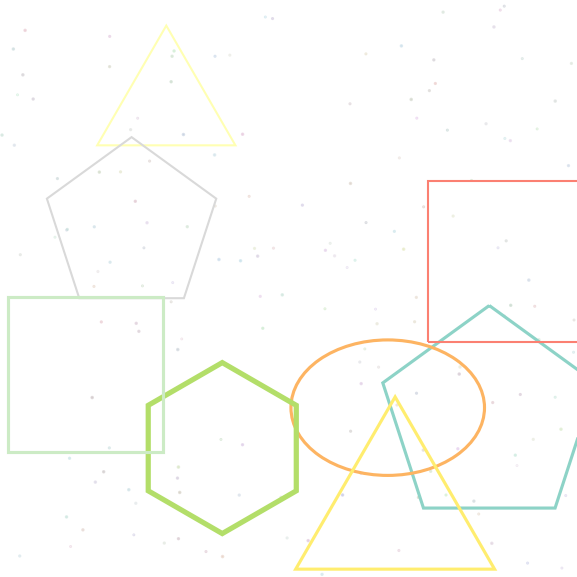[{"shape": "pentagon", "thickness": 1.5, "radius": 0.97, "center": [0.847, 0.276]}, {"shape": "triangle", "thickness": 1, "radius": 0.69, "center": [0.288, 0.817]}, {"shape": "square", "thickness": 1, "radius": 0.7, "center": [0.88, 0.547]}, {"shape": "oval", "thickness": 1.5, "radius": 0.84, "center": [0.671, 0.293]}, {"shape": "hexagon", "thickness": 2.5, "radius": 0.74, "center": [0.385, 0.223]}, {"shape": "pentagon", "thickness": 1, "radius": 0.77, "center": [0.228, 0.608]}, {"shape": "square", "thickness": 1.5, "radius": 0.67, "center": [0.147, 0.351]}, {"shape": "triangle", "thickness": 1.5, "radius": 0.99, "center": [0.684, 0.113]}]